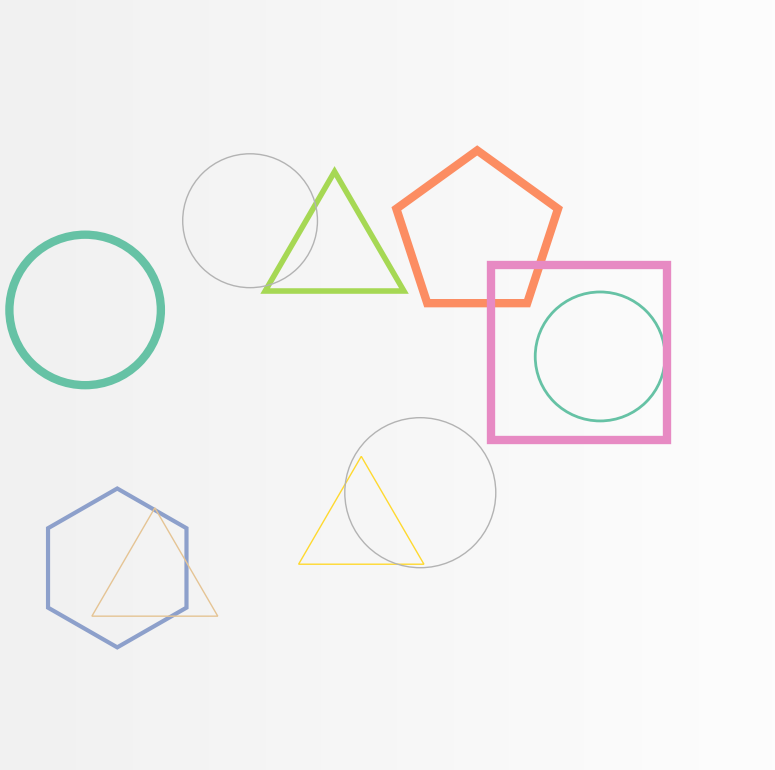[{"shape": "circle", "thickness": 1, "radius": 0.42, "center": [0.774, 0.537]}, {"shape": "circle", "thickness": 3, "radius": 0.49, "center": [0.11, 0.597]}, {"shape": "pentagon", "thickness": 3, "radius": 0.55, "center": [0.616, 0.695]}, {"shape": "hexagon", "thickness": 1.5, "radius": 0.52, "center": [0.151, 0.262]}, {"shape": "square", "thickness": 3, "radius": 0.57, "center": [0.747, 0.542]}, {"shape": "triangle", "thickness": 2, "radius": 0.52, "center": [0.432, 0.674]}, {"shape": "triangle", "thickness": 0.5, "radius": 0.47, "center": [0.466, 0.314]}, {"shape": "triangle", "thickness": 0.5, "radius": 0.47, "center": [0.2, 0.247]}, {"shape": "circle", "thickness": 0.5, "radius": 0.43, "center": [0.323, 0.713]}, {"shape": "circle", "thickness": 0.5, "radius": 0.49, "center": [0.542, 0.36]}]